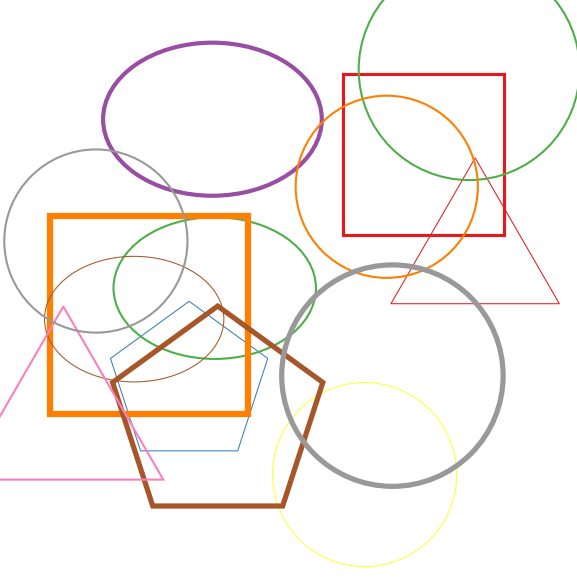[{"shape": "square", "thickness": 1.5, "radius": 0.7, "center": [0.733, 0.731]}, {"shape": "triangle", "thickness": 0.5, "radius": 0.84, "center": [0.823, 0.557]}, {"shape": "pentagon", "thickness": 0.5, "radius": 0.72, "center": [0.327, 0.334]}, {"shape": "circle", "thickness": 1, "radius": 0.96, "center": [0.812, 0.879]}, {"shape": "oval", "thickness": 1, "radius": 0.88, "center": [0.372, 0.5]}, {"shape": "oval", "thickness": 2, "radius": 0.95, "center": [0.368, 0.793]}, {"shape": "circle", "thickness": 1, "radius": 0.79, "center": [0.67, 0.676]}, {"shape": "square", "thickness": 3, "radius": 0.86, "center": [0.258, 0.454]}, {"shape": "circle", "thickness": 0.5, "radius": 0.8, "center": [0.631, 0.177]}, {"shape": "oval", "thickness": 0.5, "radius": 0.78, "center": [0.232, 0.447]}, {"shape": "pentagon", "thickness": 2.5, "radius": 0.96, "center": [0.377, 0.278]}, {"shape": "triangle", "thickness": 1, "radius": 1.0, "center": [0.11, 0.269]}, {"shape": "circle", "thickness": 1, "radius": 0.79, "center": [0.166, 0.582]}, {"shape": "circle", "thickness": 2.5, "radius": 0.96, "center": [0.68, 0.349]}]